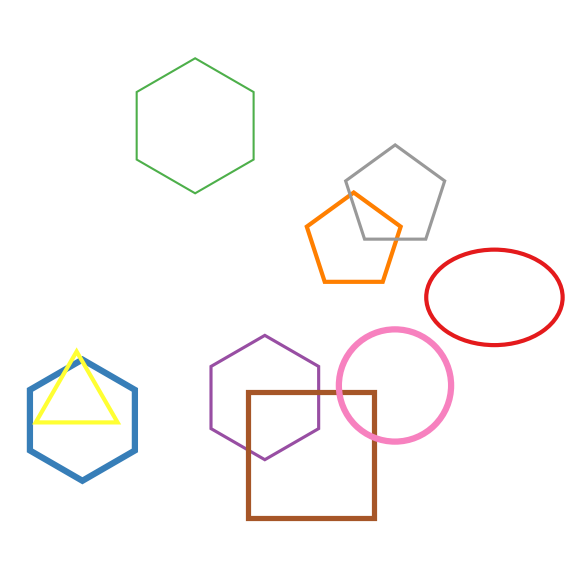[{"shape": "oval", "thickness": 2, "radius": 0.59, "center": [0.856, 0.484]}, {"shape": "hexagon", "thickness": 3, "radius": 0.52, "center": [0.143, 0.272]}, {"shape": "hexagon", "thickness": 1, "radius": 0.58, "center": [0.338, 0.781]}, {"shape": "hexagon", "thickness": 1.5, "radius": 0.54, "center": [0.459, 0.311]}, {"shape": "pentagon", "thickness": 2, "radius": 0.43, "center": [0.613, 0.58]}, {"shape": "triangle", "thickness": 2, "radius": 0.41, "center": [0.133, 0.309]}, {"shape": "square", "thickness": 2.5, "radius": 0.54, "center": [0.538, 0.212]}, {"shape": "circle", "thickness": 3, "radius": 0.49, "center": [0.684, 0.332]}, {"shape": "pentagon", "thickness": 1.5, "radius": 0.45, "center": [0.684, 0.658]}]